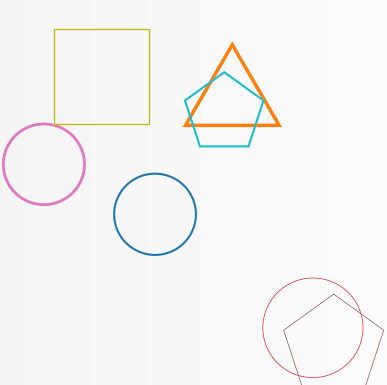[{"shape": "circle", "thickness": 1.5, "radius": 0.53, "center": [0.4, 0.443]}, {"shape": "triangle", "thickness": 2.5, "radius": 0.7, "center": [0.599, 0.744]}, {"shape": "circle", "thickness": 0.5, "radius": 0.65, "center": [0.808, 0.149]}, {"shape": "pentagon", "thickness": 0.5, "radius": 0.68, "center": [0.861, 0.1]}, {"shape": "circle", "thickness": 2, "radius": 0.52, "center": [0.113, 0.573]}, {"shape": "square", "thickness": 1, "radius": 0.61, "center": [0.262, 0.801]}, {"shape": "pentagon", "thickness": 1.5, "radius": 0.53, "center": [0.579, 0.706]}]